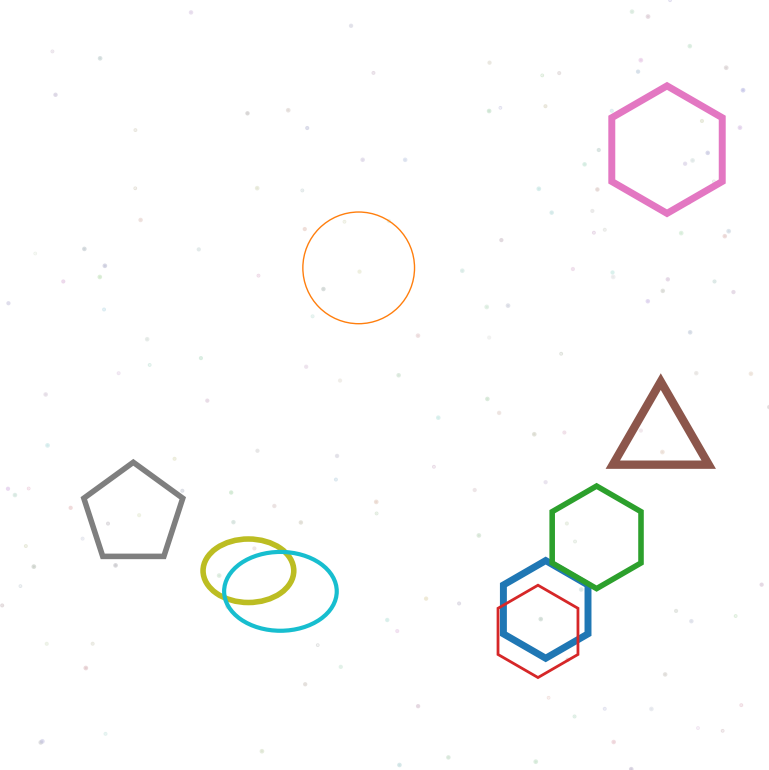[{"shape": "hexagon", "thickness": 2.5, "radius": 0.32, "center": [0.709, 0.209]}, {"shape": "circle", "thickness": 0.5, "radius": 0.36, "center": [0.466, 0.652]}, {"shape": "hexagon", "thickness": 2, "radius": 0.33, "center": [0.775, 0.302]}, {"shape": "hexagon", "thickness": 1, "radius": 0.3, "center": [0.699, 0.18]}, {"shape": "triangle", "thickness": 3, "radius": 0.36, "center": [0.858, 0.432]}, {"shape": "hexagon", "thickness": 2.5, "radius": 0.41, "center": [0.866, 0.806]}, {"shape": "pentagon", "thickness": 2, "radius": 0.34, "center": [0.173, 0.332]}, {"shape": "oval", "thickness": 2, "radius": 0.29, "center": [0.323, 0.259]}, {"shape": "oval", "thickness": 1.5, "radius": 0.37, "center": [0.364, 0.232]}]